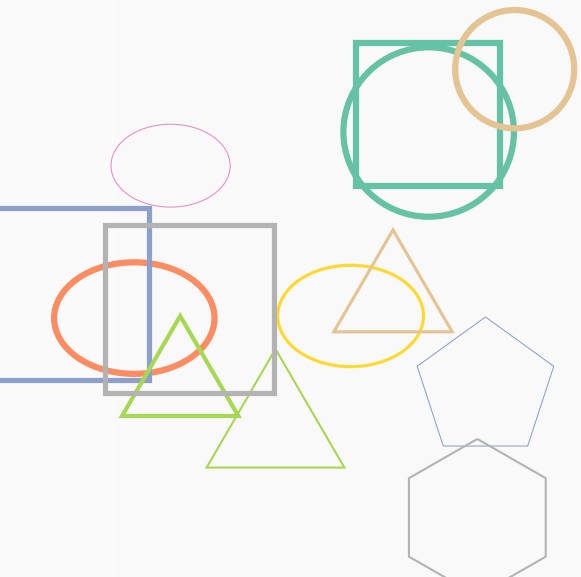[{"shape": "square", "thickness": 3, "radius": 0.62, "center": [0.736, 0.801]}, {"shape": "circle", "thickness": 3, "radius": 0.73, "center": [0.737, 0.771]}, {"shape": "oval", "thickness": 3, "radius": 0.69, "center": [0.231, 0.448]}, {"shape": "pentagon", "thickness": 0.5, "radius": 0.62, "center": [0.835, 0.327]}, {"shape": "square", "thickness": 2.5, "radius": 0.74, "center": [0.107, 0.491]}, {"shape": "oval", "thickness": 0.5, "radius": 0.51, "center": [0.293, 0.712]}, {"shape": "triangle", "thickness": 2, "radius": 0.58, "center": [0.31, 0.337]}, {"shape": "triangle", "thickness": 1, "radius": 0.68, "center": [0.474, 0.258]}, {"shape": "oval", "thickness": 1.5, "radius": 0.63, "center": [0.603, 0.452]}, {"shape": "circle", "thickness": 3, "radius": 0.51, "center": [0.886, 0.879]}, {"shape": "triangle", "thickness": 1.5, "radius": 0.59, "center": [0.676, 0.483]}, {"shape": "square", "thickness": 2.5, "radius": 0.73, "center": [0.327, 0.464]}, {"shape": "hexagon", "thickness": 1, "radius": 0.68, "center": [0.821, 0.103]}]